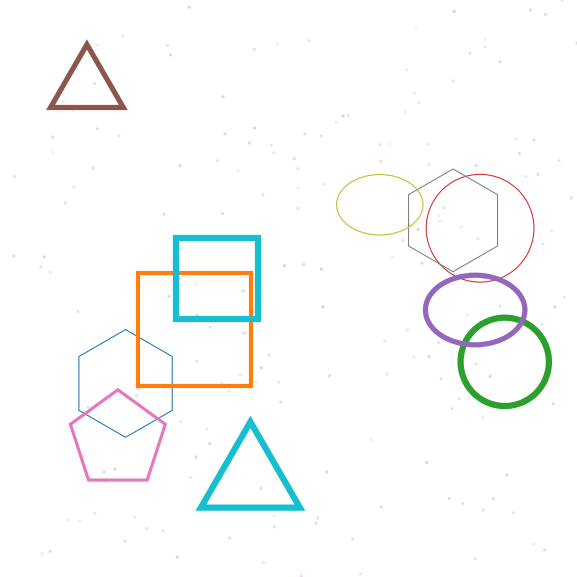[{"shape": "hexagon", "thickness": 0.5, "radius": 0.47, "center": [0.217, 0.335]}, {"shape": "square", "thickness": 2, "radius": 0.49, "center": [0.336, 0.429]}, {"shape": "circle", "thickness": 3, "radius": 0.38, "center": [0.874, 0.373]}, {"shape": "circle", "thickness": 0.5, "radius": 0.47, "center": [0.831, 0.604]}, {"shape": "oval", "thickness": 2.5, "radius": 0.43, "center": [0.823, 0.462]}, {"shape": "triangle", "thickness": 2.5, "radius": 0.36, "center": [0.151, 0.849]}, {"shape": "pentagon", "thickness": 1.5, "radius": 0.43, "center": [0.204, 0.238]}, {"shape": "hexagon", "thickness": 0.5, "radius": 0.44, "center": [0.784, 0.618]}, {"shape": "oval", "thickness": 0.5, "radius": 0.37, "center": [0.658, 0.645]}, {"shape": "triangle", "thickness": 3, "radius": 0.49, "center": [0.434, 0.17]}, {"shape": "square", "thickness": 3, "radius": 0.35, "center": [0.376, 0.516]}]